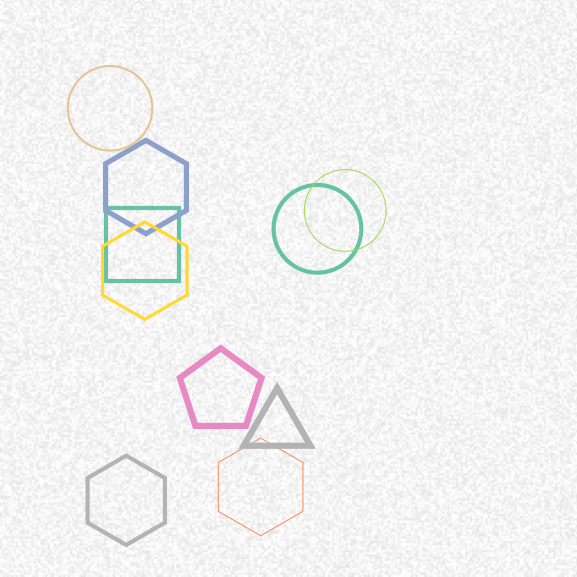[{"shape": "circle", "thickness": 2, "radius": 0.38, "center": [0.55, 0.603]}, {"shape": "square", "thickness": 2, "radius": 0.32, "center": [0.247, 0.575]}, {"shape": "hexagon", "thickness": 0.5, "radius": 0.42, "center": [0.451, 0.156]}, {"shape": "hexagon", "thickness": 2.5, "radius": 0.4, "center": [0.253, 0.675]}, {"shape": "pentagon", "thickness": 3, "radius": 0.37, "center": [0.382, 0.322]}, {"shape": "circle", "thickness": 0.5, "radius": 0.35, "center": [0.598, 0.635]}, {"shape": "hexagon", "thickness": 1.5, "radius": 0.42, "center": [0.251, 0.53]}, {"shape": "circle", "thickness": 1, "radius": 0.37, "center": [0.191, 0.812]}, {"shape": "triangle", "thickness": 3, "radius": 0.33, "center": [0.48, 0.261]}, {"shape": "hexagon", "thickness": 2, "radius": 0.39, "center": [0.219, 0.133]}]